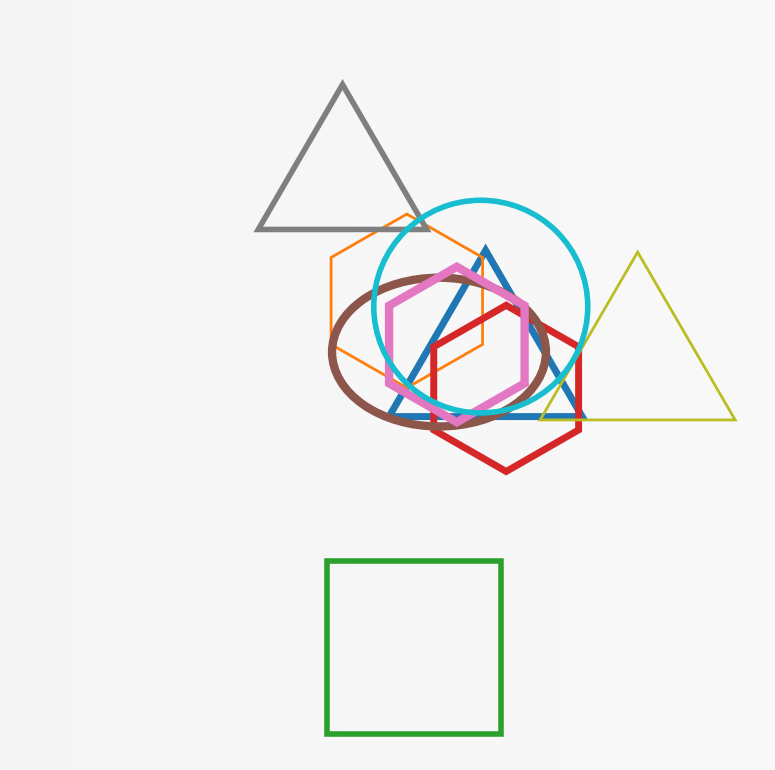[{"shape": "triangle", "thickness": 2.5, "radius": 0.72, "center": [0.627, 0.531]}, {"shape": "hexagon", "thickness": 1, "radius": 0.56, "center": [0.525, 0.609]}, {"shape": "square", "thickness": 2, "radius": 0.56, "center": [0.534, 0.159]}, {"shape": "hexagon", "thickness": 2.5, "radius": 0.54, "center": [0.653, 0.496]}, {"shape": "oval", "thickness": 3, "radius": 0.69, "center": [0.566, 0.543]}, {"shape": "hexagon", "thickness": 3, "radius": 0.5, "center": [0.589, 0.553]}, {"shape": "triangle", "thickness": 2, "radius": 0.63, "center": [0.442, 0.765]}, {"shape": "triangle", "thickness": 1, "radius": 0.73, "center": [0.823, 0.527]}, {"shape": "circle", "thickness": 2, "radius": 0.69, "center": [0.62, 0.602]}]